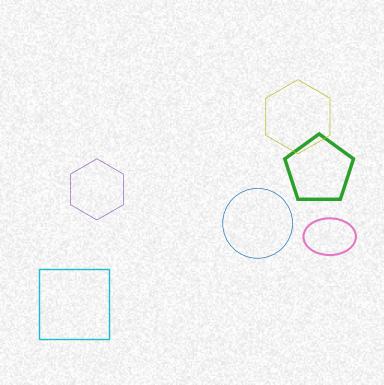[{"shape": "circle", "thickness": 0.5, "radius": 0.45, "center": [0.669, 0.42]}, {"shape": "pentagon", "thickness": 2.5, "radius": 0.47, "center": [0.829, 0.558]}, {"shape": "hexagon", "thickness": 0.5, "radius": 0.4, "center": [0.252, 0.508]}, {"shape": "oval", "thickness": 1.5, "radius": 0.34, "center": [0.856, 0.385]}, {"shape": "hexagon", "thickness": 0.5, "radius": 0.48, "center": [0.774, 0.697]}, {"shape": "square", "thickness": 1, "radius": 0.46, "center": [0.193, 0.211]}]